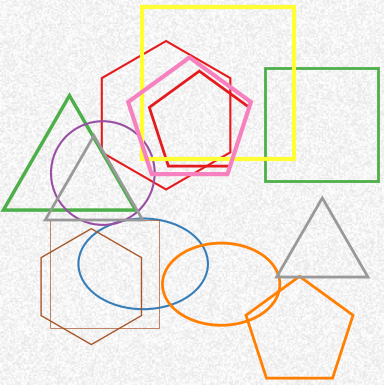[{"shape": "hexagon", "thickness": 1.5, "radius": 0.96, "center": [0.431, 0.701]}, {"shape": "pentagon", "thickness": 2, "radius": 0.68, "center": [0.518, 0.679]}, {"shape": "oval", "thickness": 1.5, "radius": 0.84, "center": [0.372, 0.315]}, {"shape": "square", "thickness": 2, "radius": 0.73, "center": [0.835, 0.678]}, {"shape": "triangle", "thickness": 2.5, "radius": 0.99, "center": [0.18, 0.553]}, {"shape": "circle", "thickness": 1.5, "radius": 0.67, "center": [0.267, 0.551]}, {"shape": "pentagon", "thickness": 2, "radius": 0.73, "center": [0.778, 0.136]}, {"shape": "oval", "thickness": 2, "radius": 0.76, "center": [0.574, 0.262]}, {"shape": "square", "thickness": 3, "radius": 0.99, "center": [0.566, 0.786]}, {"shape": "square", "thickness": 0.5, "radius": 0.71, "center": [0.273, 0.288]}, {"shape": "hexagon", "thickness": 1, "radius": 0.75, "center": [0.237, 0.256]}, {"shape": "pentagon", "thickness": 3, "radius": 0.84, "center": [0.492, 0.683]}, {"shape": "triangle", "thickness": 2, "radius": 0.68, "center": [0.837, 0.349]}, {"shape": "triangle", "thickness": 2, "radius": 0.73, "center": [0.244, 0.502]}]